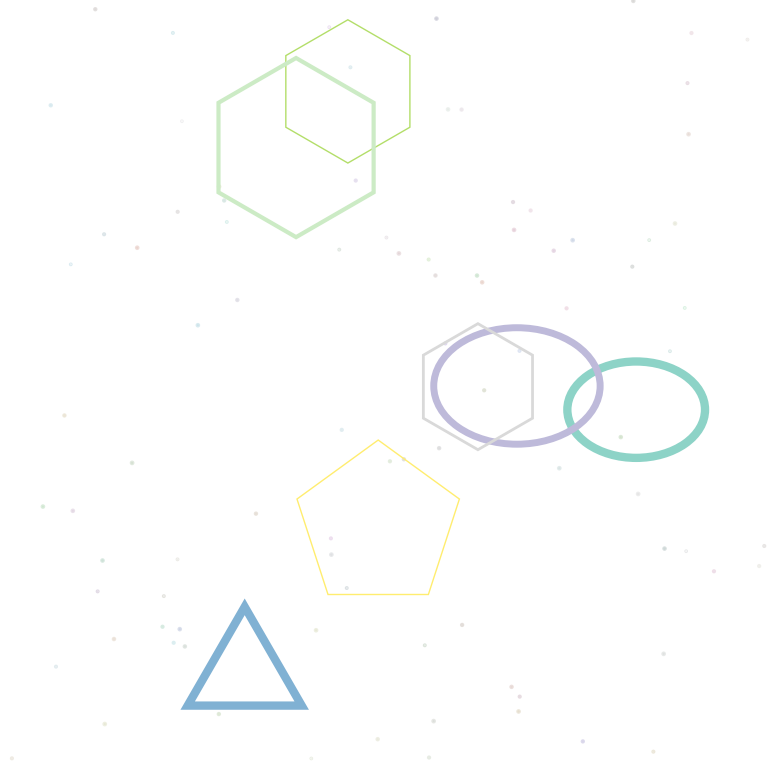[{"shape": "oval", "thickness": 3, "radius": 0.45, "center": [0.826, 0.468]}, {"shape": "oval", "thickness": 2.5, "radius": 0.54, "center": [0.671, 0.499]}, {"shape": "triangle", "thickness": 3, "radius": 0.43, "center": [0.318, 0.126]}, {"shape": "hexagon", "thickness": 0.5, "radius": 0.47, "center": [0.452, 0.881]}, {"shape": "hexagon", "thickness": 1, "radius": 0.41, "center": [0.621, 0.498]}, {"shape": "hexagon", "thickness": 1.5, "radius": 0.58, "center": [0.384, 0.808]}, {"shape": "pentagon", "thickness": 0.5, "radius": 0.55, "center": [0.491, 0.318]}]